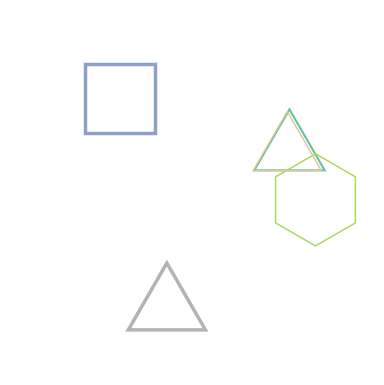[{"shape": "triangle", "thickness": 1.5, "radius": 0.53, "center": [0.752, 0.61]}, {"shape": "square", "thickness": 2.5, "radius": 0.45, "center": [0.311, 0.743]}, {"shape": "hexagon", "thickness": 1, "radius": 0.6, "center": [0.819, 0.481]}, {"shape": "triangle", "thickness": 1, "radius": 0.51, "center": [0.746, 0.608]}, {"shape": "triangle", "thickness": 2.5, "radius": 0.58, "center": [0.433, 0.201]}]